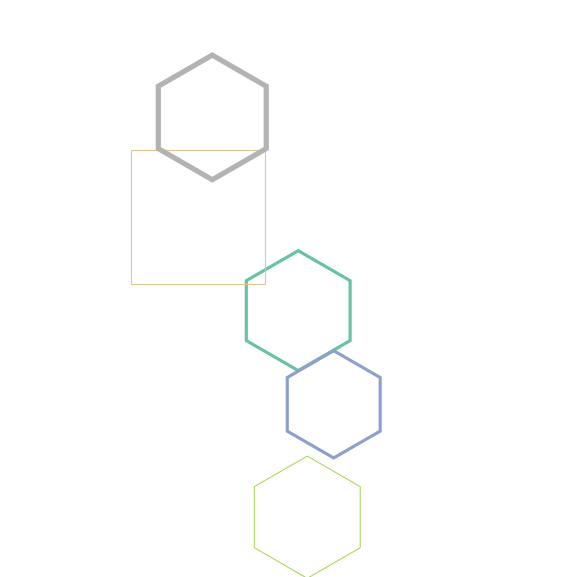[{"shape": "hexagon", "thickness": 1.5, "radius": 0.52, "center": [0.516, 0.461]}, {"shape": "hexagon", "thickness": 1.5, "radius": 0.46, "center": [0.578, 0.299]}, {"shape": "hexagon", "thickness": 0.5, "radius": 0.53, "center": [0.532, 0.104]}, {"shape": "square", "thickness": 0.5, "radius": 0.58, "center": [0.343, 0.624]}, {"shape": "hexagon", "thickness": 2.5, "radius": 0.54, "center": [0.368, 0.796]}]